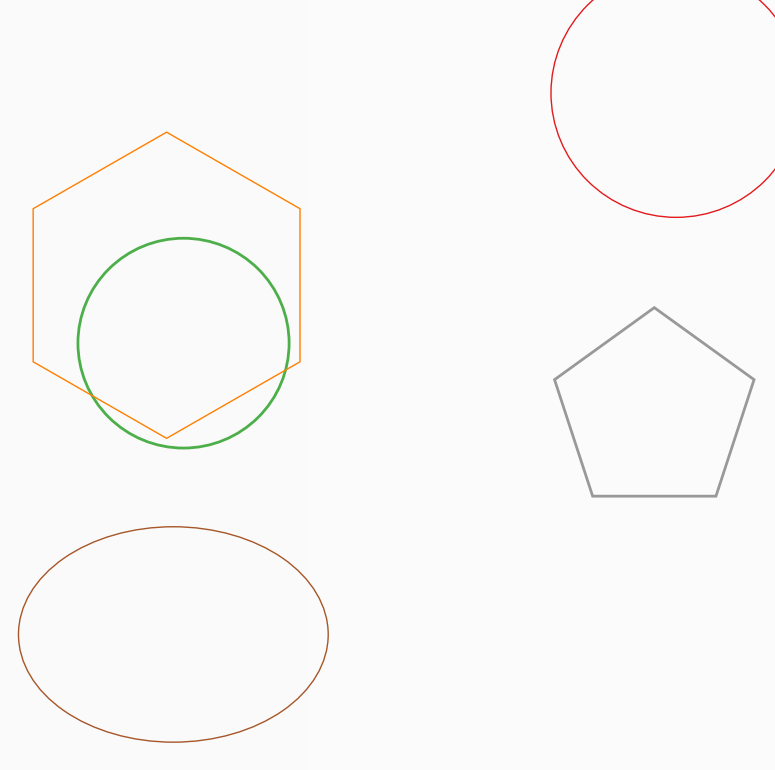[{"shape": "circle", "thickness": 0.5, "radius": 0.81, "center": [0.872, 0.879]}, {"shape": "circle", "thickness": 1, "radius": 0.68, "center": [0.237, 0.554]}, {"shape": "hexagon", "thickness": 0.5, "radius": 0.99, "center": [0.215, 0.63]}, {"shape": "oval", "thickness": 0.5, "radius": 1.0, "center": [0.224, 0.176]}, {"shape": "pentagon", "thickness": 1, "radius": 0.68, "center": [0.844, 0.465]}]